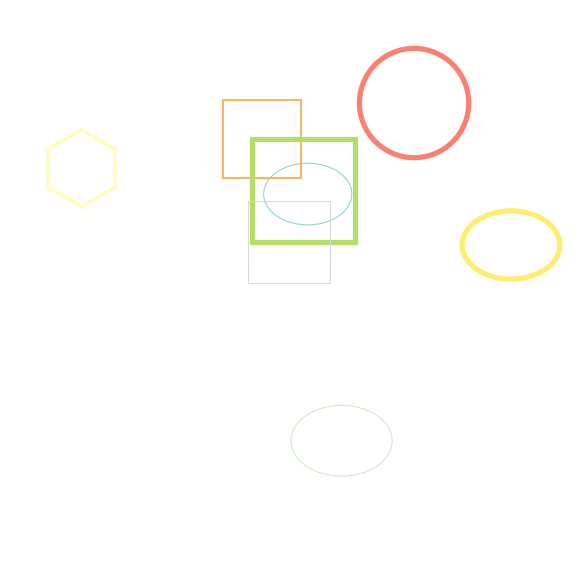[{"shape": "oval", "thickness": 0.5, "radius": 0.38, "center": [0.533, 0.663]}, {"shape": "hexagon", "thickness": 1.5, "radius": 0.33, "center": [0.141, 0.708]}, {"shape": "circle", "thickness": 2.5, "radius": 0.47, "center": [0.717, 0.821]}, {"shape": "square", "thickness": 1, "radius": 0.34, "center": [0.453, 0.758]}, {"shape": "square", "thickness": 2.5, "radius": 0.45, "center": [0.525, 0.67]}, {"shape": "square", "thickness": 0.5, "radius": 0.36, "center": [0.5, 0.579]}, {"shape": "oval", "thickness": 0.5, "radius": 0.44, "center": [0.592, 0.236]}, {"shape": "oval", "thickness": 2.5, "radius": 0.42, "center": [0.885, 0.575]}]